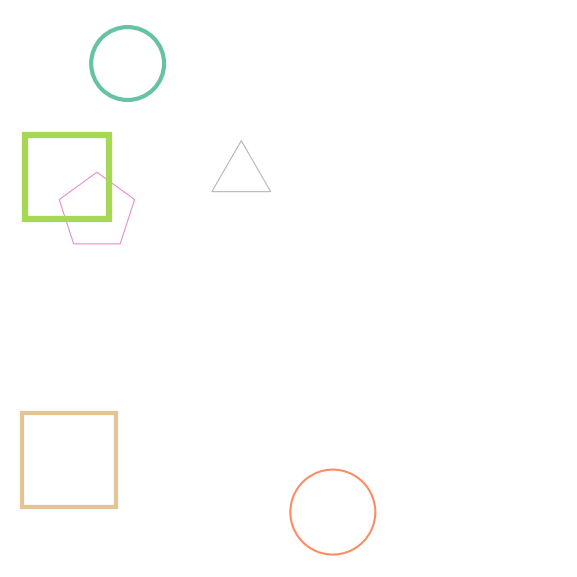[{"shape": "circle", "thickness": 2, "radius": 0.32, "center": [0.221, 0.889]}, {"shape": "circle", "thickness": 1, "radius": 0.37, "center": [0.576, 0.112]}, {"shape": "pentagon", "thickness": 0.5, "radius": 0.34, "center": [0.168, 0.632]}, {"shape": "square", "thickness": 3, "radius": 0.36, "center": [0.116, 0.692]}, {"shape": "square", "thickness": 2, "radius": 0.41, "center": [0.119, 0.203]}, {"shape": "triangle", "thickness": 0.5, "radius": 0.29, "center": [0.418, 0.697]}]